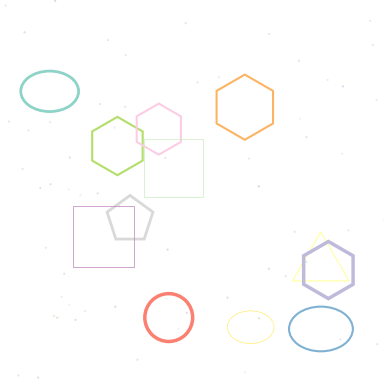[{"shape": "oval", "thickness": 2, "radius": 0.38, "center": [0.129, 0.763]}, {"shape": "triangle", "thickness": 1, "radius": 0.42, "center": [0.833, 0.313]}, {"shape": "hexagon", "thickness": 2.5, "radius": 0.37, "center": [0.853, 0.299]}, {"shape": "circle", "thickness": 2.5, "radius": 0.31, "center": [0.438, 0.175]}, {"shape": "oval", "thickness": 1.5, "radius": 0.41, "center": [0.834, 0.146]}, {"shape": "hexagon", "thickness": 1.5, "radius": 0.42, "center": [0.636, 0.722]}, {"shape": "hexagon", "thickness": 1.5, "radius": 0.38, "center": [0.305, 0.621]}, {"shape": "hexagon", "thickness": 1.5, "radius": 0.33, "center": [0.412, 0.665]}, {"shape": "pentagon", "thickness": 2, "radius": 0.31, "center": [0.338, 0.43]}, {"shape": "square", "thickness": 0.5, "radius": 0.4, "center": [0.269, 0.387]}, {"shape": "square", "thickness": 0.5, "radius": 0.38, "center": [0.449, 0.564]}, {"shape": "oval", "thickness": 0.5, "radius": 0.3, "center": [0.651, 0.15]}]